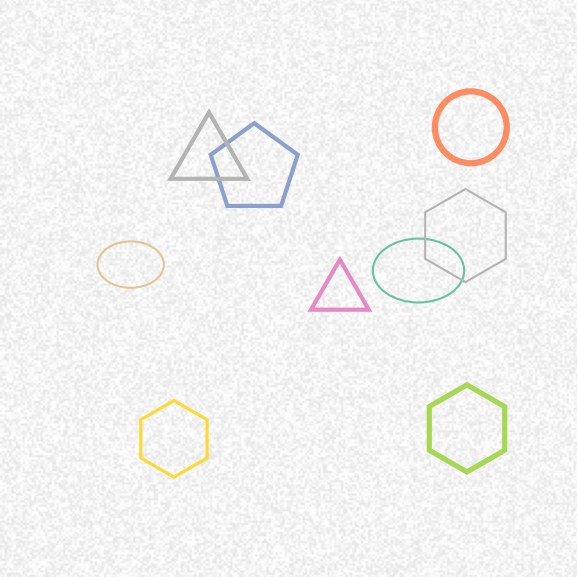[{"shape": "oval", "thickness": 1, "radius": 0.4, "center": [0.725, 0.531]}, {"shape": "circle", "thickness": 3, "radius": 0.31, "center": [0.815, 0.779]}, {"shape": "pentagon", "thickness": 2, "radius": 0.4, "center": [0.44, 0.707]}, {"shape": "triangle", "thickness": 2, "radius": 0.29, "center": [0.589, 0.492]}, {"shape": "hexagon", "thickness": 2.5, "radius": 0.38, "center": [0.809, 0.257]}, {"shape": "hexagon", "thickness": 1.5, "radius": 0.33, "center": [0.301, 0.239]}, {"shape": "oval", "thickness": 1, "radius": 0.29, "center": [0.226, 0.541]}, {"shape": "hexagon", "thickness": 1, "radius": 0.4, "center": [0.806, 0.591]}, {"shape": "triangle", "thickness": 2, "radius": 0.38, "center": [0.362, 0.728]}]